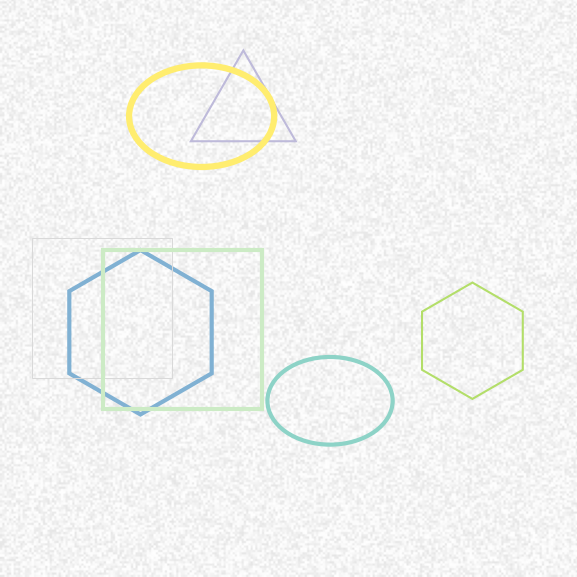[{"shape": "oval", "thickness": 2, "radius": 0.54, "center": [0.572, 0.305]}, {"shape": "triangle", "thickness": 1, "radius": 0.52, "center": [0.421, 0.807]}, {"shape": "hexagon", "thickness": 2, "radius": 0.71, "center": [0.243, 0.424]}, {"shape": "hexagon", "thickness": 1, "radius": 0.5, "center": [0.818, 0.409]}, {"shape": "square", "thickness": 0.5, "radius": 0.61, "center": [0.176, 0.466]}, {"shape": "square", "thickness": 2, "radius": 0.69, "center": [0.316, 0.428]}, {"shape": "oval", "thickness": 3, "radius": 0.63, "center": [0.349, 0.798]}]